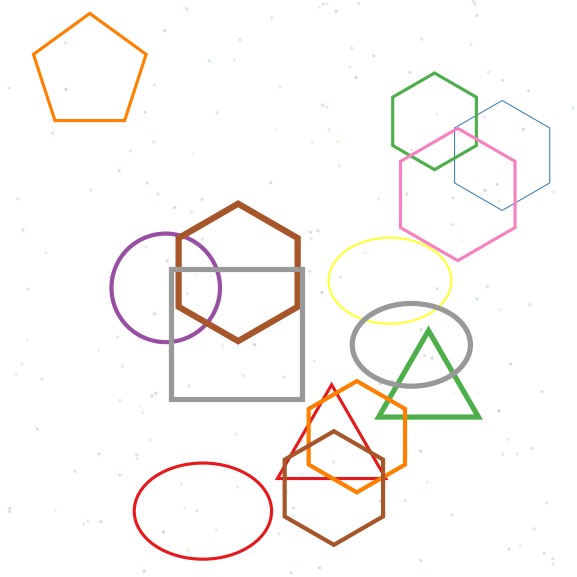[{"shape": "triangle", "thickness": 1.5, "radius": 0.54, "center": [0.574, 0.225]}, {"shape": "oval", "thickness": 1.5, "radius": 0.59, "center": [0.351, 0.114]}, {"shape": "hexagon", "thickness": 0.5, "radius": 0.48, "center": [0.87, 0.73]}, {"shape": "hexagon", "thickness": 1.5, "radius": 0.42, "center": [0.752, 0.789]}, {"shape": "triangle", "thickness": 2.5, "radius": 0.5, "center": [0.742, 0.327]}, {"shape": "circle", "thickness": 2, "radius": 0.47, "center": [0.287, 0.501]}, {"shape": "hexagon", "thickness": 2, "radius": 0.48, "center": [0.618, 0.243]}, {"shape": "pentagon", "thickness": 1.5, "radius": 0.51, "center": [0.155, 0.873]}, {"shape": "oval", "thickness": 1, "radius": 0.53, "center": [0.675, 0.513]}, {"shape": "hexagon", "thickness": 2, "radius": 0.49, "center": [0.578, 0.154]}, {"shape": "hexagon", "thickness": 3, "radius": 0.59, "center": [0.412, 0.527]}, {"shape": "hexagon", "thickness": 1.5, "radius": 0.57, "center": [0.793, 0.662]}, {"shape": "oval", "thickness": 2.5, "radius": 0.51, "center": [0.712, 0.402]}, {"shape": "square", "thickness": 2.5, "radius": 0.56, "center": [0.409, 0.421]}]